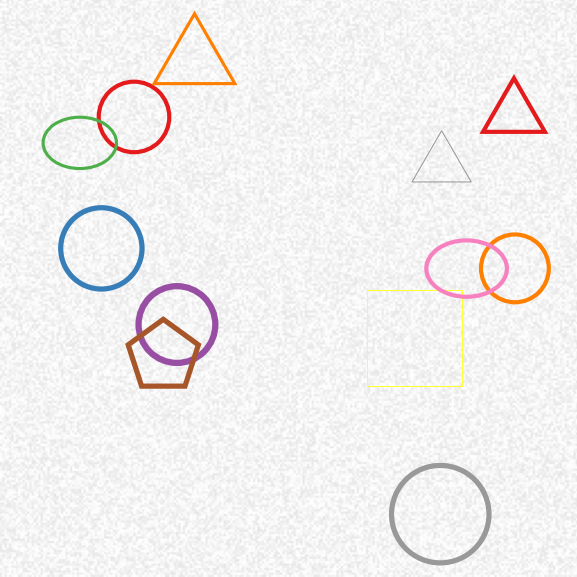[{"shape": "triangle", "thickness": 2, "radius": 0.31, "center": [0.89, 0.802]}, {"shape": "circle", "thickness": 2, "radius": 0.31, "center": [0.232, 0.797]}, {"shape": "circle", "thickness": 2.5, "radius": 0.35, "center": [0.176, 0.569]}, {"shape": "oval", "thickness": 1.5, "radius": 0.32, "center": [0.138, 0.752]}, {"shape": "circle", "thickness": 3, "radius": 0.33, "center": [0.306, 0.437]}, {"shape": "circle", "thickness": 2, "radius": 0.29, "center": [0.892, 0.534]}, {"shape": "triangle", "thickness": 1.5, "radius": 0.4, "center": [0.337, 0.895]}, {"shape": "square", "thickness": 0.5, "radius": 0.41, "center": [0.718, 0.414]}, {"shape": "pentagon", "thickness": 2.5, "radius": 0.32, "center": [0.283, 0.382]}, {"shape": "oval", "thickness": 2, "radius": 0.35, "center": [0.808, 0.534]}, {"shape": "circle", "thickness": 2.5, "radius": 0.42, "center": [0.762, 0.109]}, {"shape": "triangle", "thickness": 0.5, "radius": 0.3, "center": [0.765, 0.714]}]